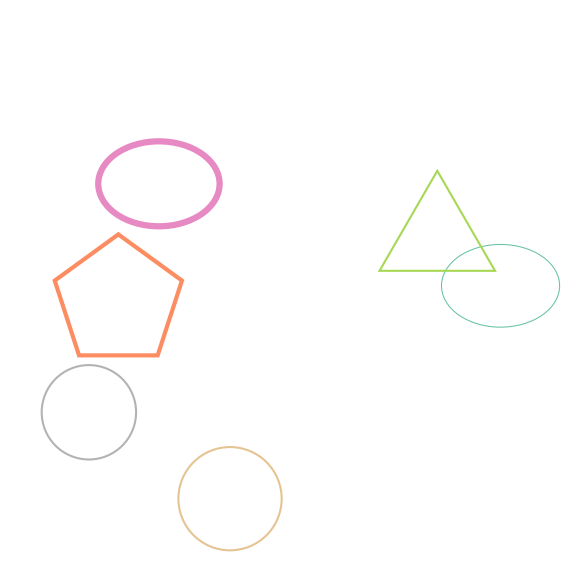[{"shape": "oval", "thickness": 0.5, "radius": 0.51, "center": [0.867, 0.504]}, {"shape": "pentagon", "thickness": 2, "radius": 0.58, "center": [0.205, 0.477]}, {"shape": "oval", "thickness": 3, "radius": 0.53, "center": [0.275, 0.681]}, {"shape": "triangle", "thickness": 1, "radius": 0.58, "center": [0.757, 0.588]}, {"shape": "circle", "thickness": 1, "radius": 0.45, "center": [0.398, 0.136]}, {"shape": "circle", "thickness": 1, "radius": 0.41, "center": [0.154, 0.285]}]